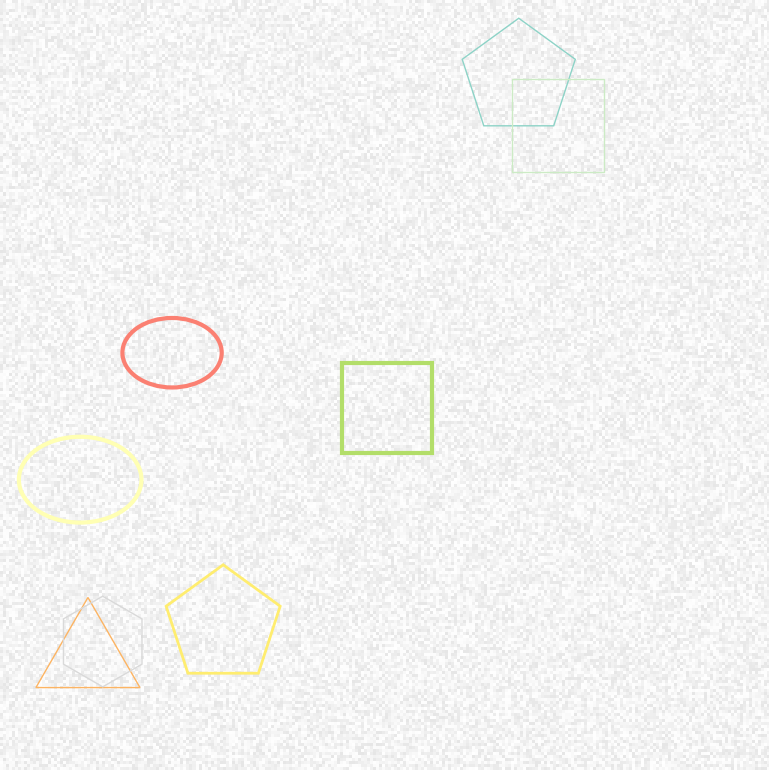[{"shape": "pentagon", "thickness": 0.5, "radius": 0.39, "center": [0.674, 0.899]}, {"shape": "oval", "thickness": 1.5, "radius": 0.4, "center": [0.104, 0.377]}, {"shape": "oval", "thickness": 1.5, "radius": 0.32, "center": [0.223, 0.542]}, {"shape": "triangle", "thickness": 0.5, "radius": 0.39, "center": [0.114, 0.146]}, {"shape": "square", "thickness": 1.5, "radius": 0.29, "center": [0.503, 0.47]}, {"shape": "hexagon", "thickness": 0.5, "radius": 0.29, "center": [0.133, 0.167]}, {"shape": "square", "thickness": 0.5, "radius": 0.3, "center": [0.725, 0.837]}, {"shape": "pentagon", "thickness": 1, "radius": 0.39, "center": [0.29, 0.189]}]